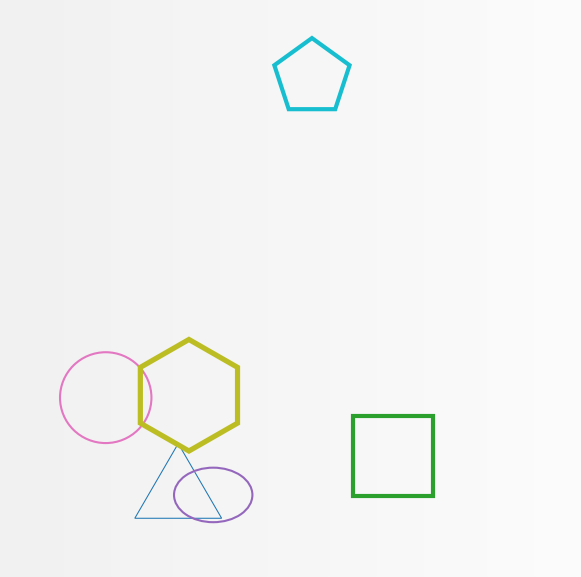[{"shape": "triangle", "thickness": 0.5, "radius": 0.43, "center": [0.307, 0.145]}, {"shape": "square", "thickness": 2, "radius": 0.35, "center": [0.676, 0.21]}, {"shape": "oval", "thickness": 1, "radius": 0.34, "center": [0.367, 0.142]}, {"shape": "circle", "thickness": 1, "radius": 0.39, "center": [0.182, 0.311]}, {"shape": "hexagon", "thickness": 2.5, "radius": 0.48, "center": [0.325, 0.315]}, {"shape": "pentagon", "thickness": 2, "radius": 0.34, "center": [0.537, 0.865]}]